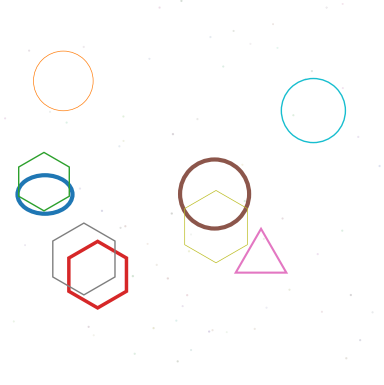[{"shape": "oval", "thickness": 3, "radius": 0.36, "center": [0.117, 0.495]}, {"shape": "circle", "thickness": 0.5, "radius": 0.39, "center": [0.164, 0.79]}, {"shape": "hexagon", "thickness": 1, "radius": 0.38, "center": [0.114, 0.528]}, {"shape": "hexagon", "thickness": 2.5, "radius": 0.43, "center": [0.254, 0.287]}, {"shape": "circle", "thickness": 3, "radius": 0.45, "center": [0.557, 0.496]}, {"shape": "triangle", "thickness": 1.5, "radius": 0.38, "center": [0.678, 0.33]}, {"shape": "hexagon", "thickness": 1, "radius": 0.47, "center": [0.218, 0.327]}, {"shape": "hexagon", "thickness": 0.5, "radius": 0.47, "center": [0.561, 0.411]}, {"shape": "circle", "thickness": 1, "radius": 0.42, "center": [0.814, 0.713]}]